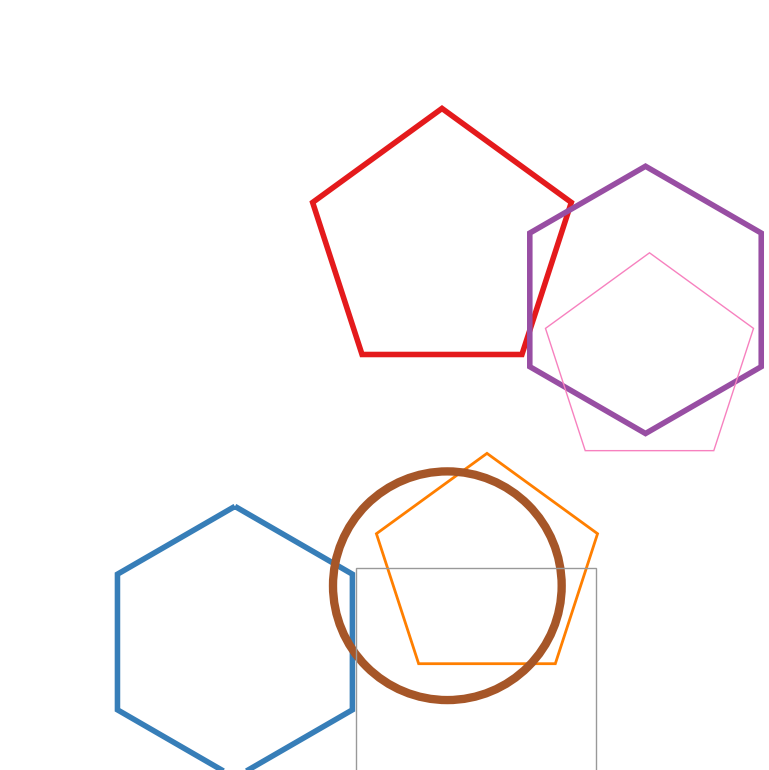[{"shape": "pentagon", "thickness": 2, "radius": 0.88, "center": [0.574, 0.683]}, {"shape": "hexagon", "thickness": 2, "radius": 0.88, "center": [0.305, 0.166]}, {"shape": "hexagon", "thickness": 2, "radius": 0.87, "center": [0.838, 0.611]}, {"shape": "pentagon", "thickness": 1, "radius": 0.75, "center": [0.632, 0.26]}, {"shape": "circle", "thickness": 3, "radius": 0.74, "center": [0.581, 0.239]}, {"shape": "pentagon", "thickness": 0.5, "radius": 0.71, "center": [0.844, 0.53]}, {"shape": "square", "thickness": 0.5, "radius": 0.78, "center": [0.618, 0.107]}]